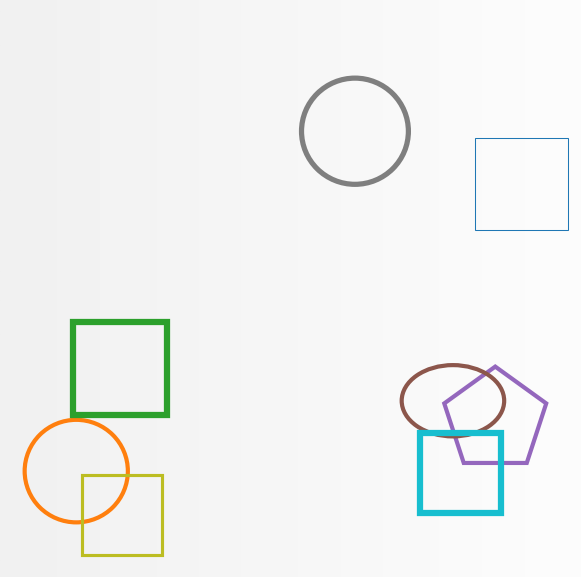[{"shape": "square", "thickness": 0.5, "radius": 0.4, "center": [0.897, 0.681]}, {"shape": "circle", "thickness": 2, "radius": 0.44, "center": [0.131, 0.183]}, {"shape": "square", "thickness": 3, "radius": 0.4, "center": [0.207, 0.361]}, {"shape": "pentagon", "thickness": 2, "radius": 0.46, "center": [0.852, 0.272]}, {"shape": "oval", "thickness": 2, "radius": 0.44, "center": [0.779, 0.305]}, {"shape": "circle", "thickness": 2.5, "radius": 0.46, "center": [0.611, 0.772]}, {"shape": "square", "thickness": 1.5, "radius": 0.35, "center": [0.21, 0.107]}, {"shape": "square", "thickness": 3, "radius": 0.35, "center": [0.792, 0.18]}]